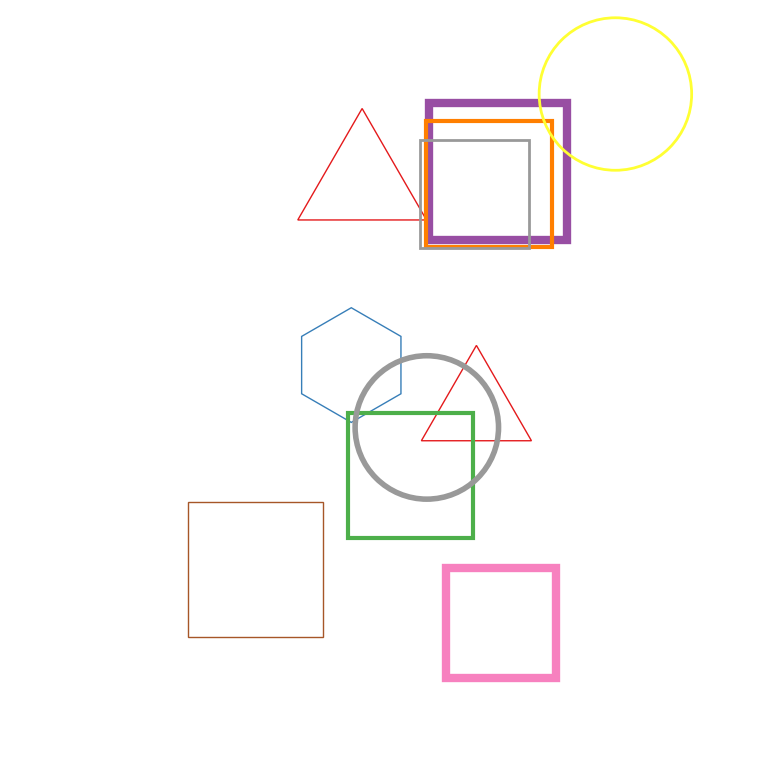[{"shape": "triangle", "thickness": 0.5, "radius": 0.41, "center": [0.619, 0.469]}, {"shape": "triangle", "thickness": 0.5, "radius": 0.48, "center": [0.47, 0.763]}, {"shape": "hexagon", "thickness": 0.5, "radius": 0.37, "center": [0.456, 0.526]}, {"shape": "square", "thickness": 1.5, "radius": 0.41, "center": [0.534, 0.383]}, {"shape": "square", "thickness": 3, "radius": 0.45, "center": [0.647, 0.777]}, {"shape": "square", "thickness": 1.5, "radius": 0.41, "center": [0.635, 0.761]}, {"shape": "circle", "thickness": 1, "radius": 0.5, "center": [0.799, 0.878]}, {"shape": "square", "thickness": 0.5, "radius": 0.44, "center": [0.332, 0.26]}, {"shape": "square", "thickness": 3, "radius": 0.36, "center": [0.65, 0.19]}, {"shape": "circle", "thickness": 2, "radius": 0.47, "center": [0.554, 0.445]}, {"shape": "square", "thickness": 1, "radius": 0.35, "center": [0.616, 0.748]}]